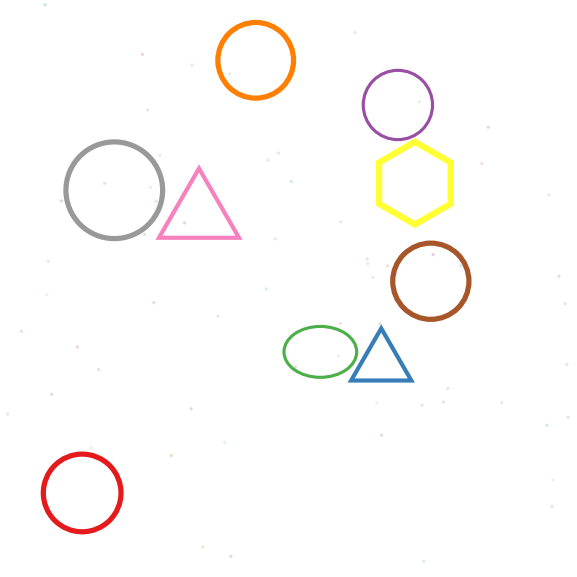[{"shape": "circle", "thickness": 2.5, "radius": 0.34, "center": [0.142, 0.146]}, {"shape": "triangle", "thickness": 2, "radius": 0.3, "center": [0.66, 0.37]}, {"shape": "oval", "thickness": 1.5, "radius": 0.31, "center": [0.555, 0.39]}, {"shape": "circle", "thickness": 1.5, "radius": 0.3, "center": [0.689, 0.817]}, {"shape": "circle", "thickness": 2.5, "radius": 0.33, "center": [0.443, 0.895]}, {"shape": "hexagon", "thickness": 3, "radius": 0.36, "center": [0.718, 0.682]}, {"shape": "circle", "thickness": 2.5, "radius": 0.33, "center": [0.746, 0.512]}, {"shape": "triangle", "thickness": 2, "radius": 0.4, "center": [0.345, 0.627]}, {"shape": "circle", "thickness": 2.5, "radius": 0.42, "center": [0.198, 0.67]}]